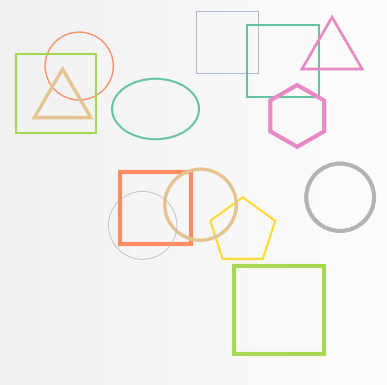[{"shape": "oval", "thickness": 1.5, "radius": 0.56, "center": [0.401, 0.717]}, {"shape": "square", "thickness": 1.5, "radius": 0.47, "center": [0.73, 0.842]}, {"shape": "circle", "thickness": 1, "radius": 0.44, "center": [0.204, 0.828]}, {"shape": "square", "thickness": 3, "radius": 0.46, "center": [0.401, 0.46]}, {"shape": "square", "thickness": 0.5, "radius": 0.4, "center": [0.585, 0.891]}, {"shape": "hexagon", "thickness": 3, "radius": 0.4, "center": [0.767, 0.699]}, {"shape": "triangle", "thickness": 2, "radius": 0.45, "center": [0.857, 0.866]}, {"shape": "square", "thickness": 3, "radius": 0.58, "center": [0.72, 0.195]}, {"shape": "square", "thickness": 1.5, "radius": 0.52, "center": [0.144, 0.756]}, {"shape": "pentagon", "thickness": 1.5, "radius": 0.44, "center": [0.626, 0.399]}, {"shape": "triangle", "thickness": 2.5, "radius": 0.42, "center": [0.161, 0.737]}, {"shape": "circle", "thickness": 2.5, "radius": 0.46, "center": [0.517, 0.468]}, {"shape": "circle", "thickness": 0.5, "radius": 0.44, "center": [0.368, 0.415]}, {"shape": "circle", "thickness": 3, "radius": 0.44, "center": [0.878, 0.488]}]